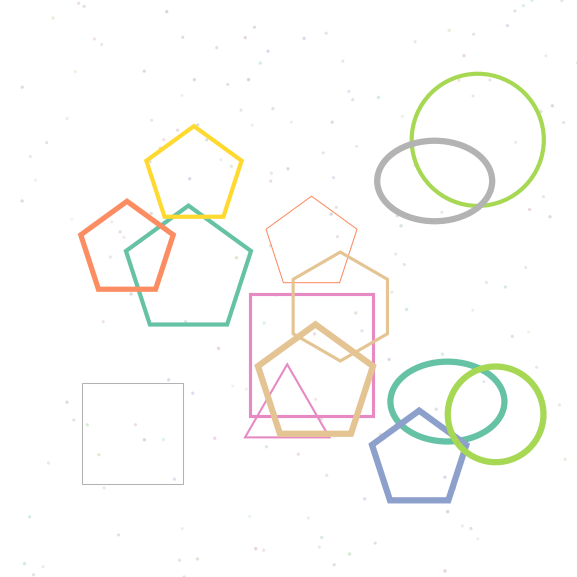[{"shape": "oval", "thickness": 3, "radius": 0.49, "center": [0.775, 0.304]}, {"shape": "pentagon", "thickness": 2, "radius": 0.57, "center": [0.326, 0.529]}, {"shape": "pentagon", "thickness": 0.5, "radius": 0.41, "center": [0.539, 0.577]}, {"shape": "pentagon", "thickness": 2.5, "radius": 0.42, "center": [0.22, 0.566]}, {"shape": "pentagon", "thickness": 3, "radius": 0.43, "center": [0.726, 0.202]}, {"shape": "triangle", "thickness": 1, "radius": 0.42, "center": [0.497, 0.284]}, {"shape": "square", "thickness": 1.5, "radius": 0.53, "center": [0.539, 0.384]}, {"shape": "circle", "thickness": 2, "radius": 0.57, "center": [0.827, 0.757]}, {"shape": "circle", "thickness": 3, "radius": 0.41, "center": [0.858, 0.282]}, {"shape": "pentagon", "thickness": 2, "radius": 0.43, "center": [0.336, 0.694]}, {"shape": "hexagon", "thickness": 1.5, "radius": 0.47, "center": [0.589, 0.468]}, {"shape": "pentagon", "thickness": 3, "radius": 0.52, "center": [0.546, 0.333]}, {"shape": "oval", "thickness": 3, "radius": 0.5, "center": [0.753, 0.686]}, {"shape": "square", "thickness": 0.5, "radius": 0.44, "center": [0.229, 0.249]}]